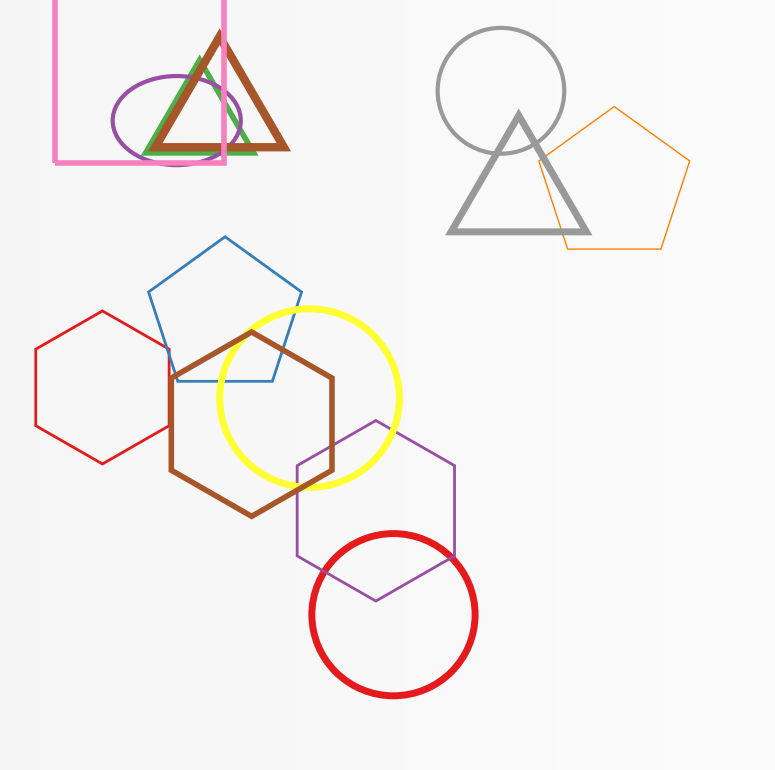[{"shape": "hexagon", "thickness": 1, "radius": 0.5, "center": [0.132, 0.497]}, {"shape": "circle", "thickness": 2.5, "radius": 0.53, "center": [0.508, 0.202]}, {"shape": "pentagon", "thickness": 1, "radius": 0.52, "center": [0.29, 0.589]}, {"shape": "triangle", "thickness": 2, "radius": 0.4, "center": [0.258, 0.842]}, {"shape": "hexagon", "thickness": 1, "radius": 0.59, "center": [0.485, 0.337]}, {"shape": "oval", "thickness": 1.5, "radius": 0.41, "center": [0.228, 0.843]}, {"shape": "pentagon", "thickness": 0.5, "radius": 0.51, "center": [0.793, 0.759]}, {"shape": "circle", "thickness": 2.5, "radius": 0.58, "center": [0.399, 0.483]}, {"shape": "triangle", "thickness": 3, "radius": 0.48, "center": [0.283, 0.857]}, {"shape": "hexagon", "thickness": 2, "radius": 0.6, "center": [0.325, 0.449]}, {"shape": "square", "thickness": 2, "radius": 0.55, "center": [0.179, 0.897]}, {"shape": "circle", "thickness": 1.5, "radius": 0.41, "center": [0.646, 0.882]}, {"shape": "triangle", "thickness": 2.5, "radius": 0.5, "center": [0.669, 0.749]}]